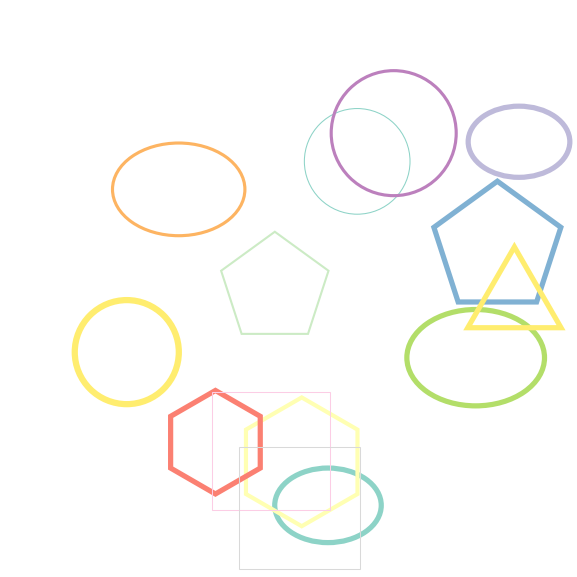[{"shape": "oval", "thickness": 2.5, "radius": 0.46, "center": [0.568, 0.124]}, {"shape": "circle", "thickness": 0.5, "radius": 0.46, "center": [0.619, 0.72]}, {"shape": "hexagon", "thickness": 2, "radius": 0.56, "center": [0.522, 0.199]}, {"shape": "oval", "thickness": 2.5, "radius": 0.44, "center": [0.899, 0.754]}, {"shape": "hexagon", "thickness": 2.5, "radius": 0.45, "center": [0.373, 0.233]}, {"shape": "pentagon", "thickness": 2.5, "radius": 0.58, "center": [0.861, 0.57]}, {"shape": "oval", "thickness": 1.5, "radius": 0.57, "center": [0.309, 0.671]}, {"shape": "oval", "thickness": 2.5, "radius": 0.6, "center": [0.824, 0.38]}, {"shape": "square", "thickness": 0.5, "radius": 0.51, "center": [0.469, 0.218]}, {"shape": "square", "thickness": 0.5, "radius": 0.53, "center": [0.518, 0.119]}, {"shape": "circle", "thickness": 1.5, "radius": 0.54, "center": [0.682, 0.769]}, {"shape": "pentagon", "thickness": 1, "radius": 0.49, "center": [0.476, 0.5]}, {"shape": "triangle", "thickness": 2.5, "radius": 0.47, "center": [0.891, 0.478]}, {"shape": "circle", "thickness": 3, "radius": 0.45, "center": [0.22, 0.389]}]